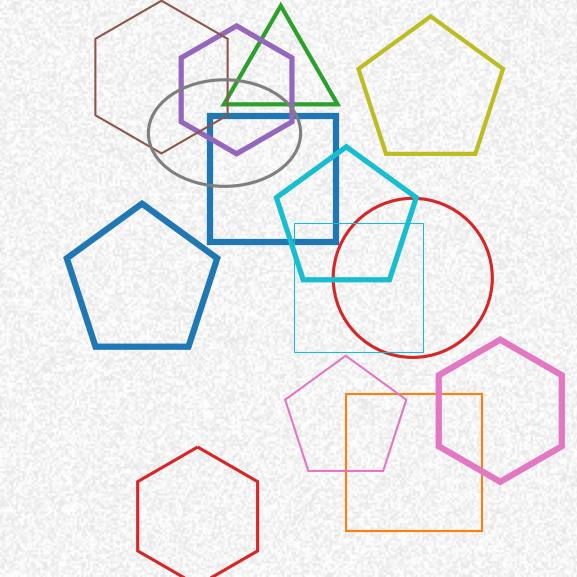[{"shape": "square", "thickness": 3, "radius": 0.55, "center": [0.472, 0.689]}, {"shape": "pentagon", "thickness": 3, "radius": 0.68, "center": [0.246, 0.51]}, {"shape": "square", "thickness": 1, "radius": 0.59, "center": [0.717, 0.198]}, {"shape": "triangle", "thickness": 2, "radius": 0.57, "center": [0.486, 0.875]}, {"shape": "circle", "thickness": 1.5, "radius": 0.69, "center": [0.715, 0.518]}, {"shape": "hexagon", "thickness": 1.5, "radius": 0.6, "center": [0.342, 0.105]}, {"shape": "hexagon", "thickness": 2.5, "radius": 0.55, "center": [0.41, 0.844]}, {"shape": "hexagon", "thickness": 1, "radius": 0.66, "center": [0.28, 0.866]}, {"shape": "pentagon", "thickness": 1, "radius": 0.55, "center": [0.599, 0.273]}, {"shape": "hexagon", "thickness": 3, "radius": 0.62, "center": [0.866, 0.288]}, {"shape": "oval", "thickness": 1.5, "radius": 0.66, "center": [0.389, 0.769]}, {"shape": "pentagon", "thickness": 2, "radius": 0.66, "center": [0.746, 0.839]}, {"shape": "square", "thickness": 0.5, "radius": 0.56, "center": [0.621, 0.502]}, {"shape": "pentagon", "thickness": 2.5, "radius": 0.64, "center": [0.6, 0.618]}]